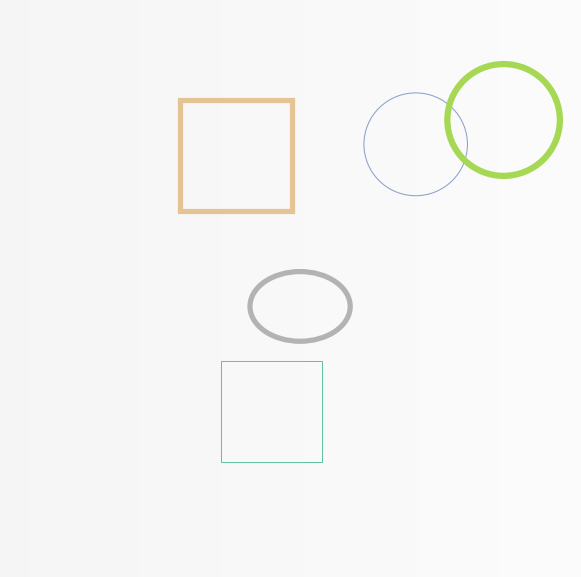[{"shape": "square", "thickness": 0.5, "radius": 0.43, "center": [0.467, 0.286]}, {"shape": "circle", "thickness": 0.5, "radius": 0.45, "center": [0.715, 0.749]}, {"shape": "circle", "thickness": 3, "radius": 0.48, "center": [0.866, 0.791]}, {"shape": "square", "thickness": 2.5, "radius": 0.48, "center": [0.406, 0.73]}, {"shape": "oval", "thickness": 2.5, "radius": 0.43, "center": [0.516, 0.469]}]